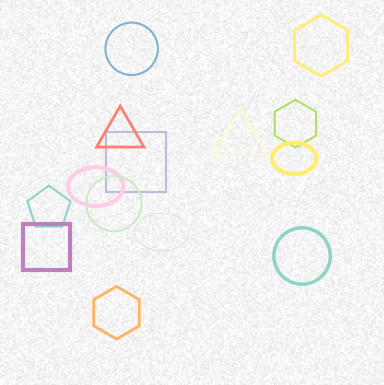[{"shape": "pentagon", "thickness": 1.5, "radius": 0.29, "center": [0.127, 0.459]}, {"shape": "circle", "thickness": 2.5, "radius": 0.37, "center": [0.785, 0.335]}, {"shape": "triangle", "thickness": 1, "radius": 0.41, "center": [0.625, 0.637]}, {"shape": "square", "thickness": 1.5, "radius": 0.39, "center": [0.354, 0.58]}, {"shape": "triangle", "thickness": 2, "radius": 0.36, "center": [0.312, 0.654]}, {"shape": "circle", "thickness": 1.5, "radius": 0.34, "center": [0.342, 0.873]}, {"shape": "hexagon", "thickness": 2, "radius": 0.34, "center": [0.303, 0.188]}, {"shape": "hexagon", "thickness": 1.5, "radius": 0.31, "center": [0.767, 0.679]}, {"shape": "oval", "thickness": 3, "radius": 0.36, "center": [0.249, 0.515]}, {"shape": "oval", "thickness": 0.5, "radius": 0.35, "center": [0.42, 0.397]}, {"shape": "square", "thickness": 3, "radius": 0.3, "center": [0.121, 0.359]}, {"shape": "circle", "thickness": 1.5, "radius": 0.36, "center": [0.296, 0.472]}, {"shape": "oval", "thickness": 3, "radius": 0.29, "center": [0.764, 0.589]}, {"shape": "hexagon", "thickness": 2, "radius": 0.4, "center": [0.834, 0.882]}]